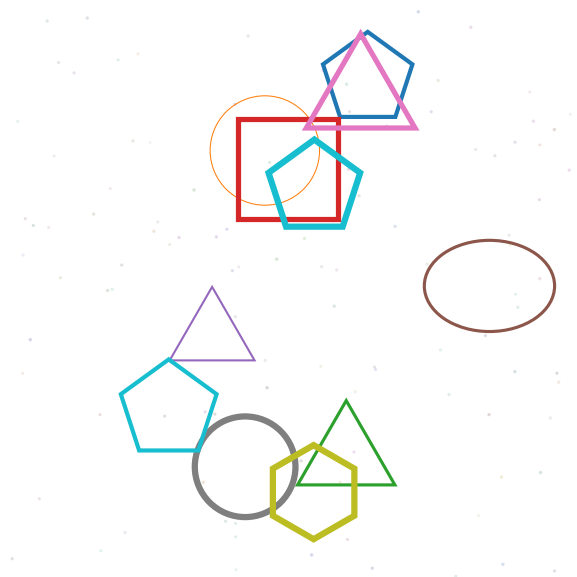[{"shape": "pentagon", "thickness": 2, "radius": 0.41, "center": [0.637, 0.863]}, {"shape": "circle", "thickness": 0.5, "radius": 0.47, "center": [0.459, 0.739]}, {"shape": "triangle", "thickness": 1.5, "radius": 0.49, "center": [0.6, 0.208]}, {"shape": "square", "thickness": 2.5, "radius": 0.43, "center": [0.499, 0.707]}, {"shape": "triangle", "thickness": 1, "radius": 0.42, "center": [0.367, 0.418]}, {"shape": "oval", "thickness": 1.5, "radius": 0.56, "center": [0.848, 0.504]}, {"shape": "triangle", "thickness": 2.5, "radius": 0.54, "center": [0.625, 0.832]}, {"shape": "circle", "thickness": 3, "radius": 0.44, "center": [0.424, 0.191]}, {"shape": "hexagon", "thickness": 3, "radius": 0.41, "center": [0.543, 0.147]}, {"shape": "pentagon", "thickness": 3, "radius": 0.42, "center": [0.544, 0.674]}, {"shape": "pentagon", "thickness": 2, "radius": 0.44, "center": [0.292, 0.29]}]